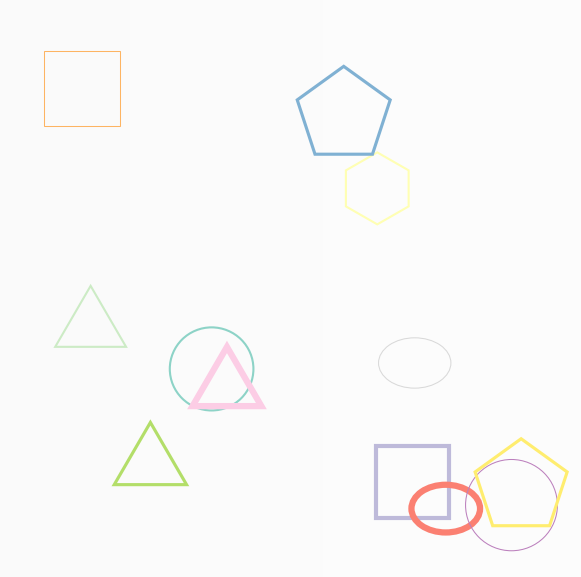[{"shape": "circle", "thickness": 1, "radius": 0.36, "center": [0.364, 0.36]}, {"shape": "hexagon", "thickness": 1, "radius": 0.31, "center": [0.649, 0.673]}, {"shape": "square", "thickness": 2, "radius": 0.32, "center": [0.709, 0.164]}, {"shape": "oval", "thickness": 3, "radius": 0.3, "center": [0.767, 0.118]}, {"shape": "pentagon", "thickness": 1.5, "radius": 0.42, "center": [0.591, 0.8]}, {"shape": "square", "thickness": 0.5, "radius": 0.33, "center": [0.14, 0.846]}, {"shape": "triangle", "thickness": 1.5, "radius": 0.36, "center": [0.259, 0.196]}, {"shape": "triangle", "thickness": 3, "radius": 0.34, "center": [0.39, 0.33]}, {"shape": "oval", "thickness": 0.5, "radius": 0.31, "center": [0.713, 0.371]}, {"shape": "circle", "thickness": 0.5, "radius": 0.4, "center": [0.88, 0.124]}, {"shape": "triangle", "thickness": 1, "radius": 0.35, "center": [0.156, 0.434]}, {"shape": "pentagon", "thickness": 1.5, "radius": 0.42, "center": [0.897, 0.156]}]